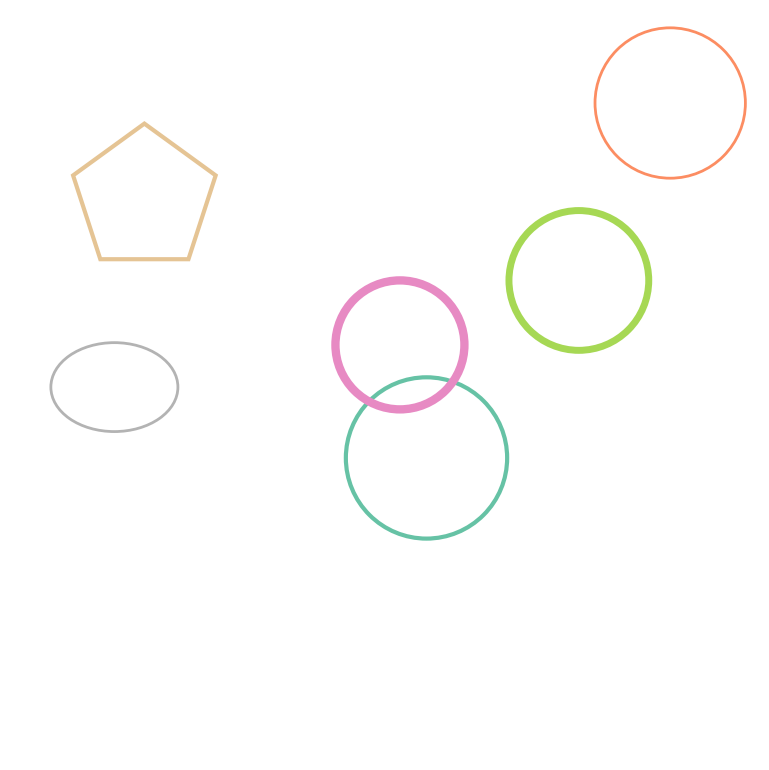[{"shape": "circle", "thickness": 1.5, "radius": 0.52, "center": [0.554, 0.405]}, {"shape": "circle", "thickness": 1, "radius": 0.49, "center": [0.87, 0.866]}, {"shape": "circle", "thickness": 3, "radius": 0.42, "center": [0.519, 0.552]}, {"shape": "circle", "thickness": 2.5, "radius": 0.45, "center": [0.752, 0.636]}, {"shape": "pentagon", "thickness": 1.5, "radius": 0.49, "center": [0.188, 0.742]}, {"shape": "oval", "thickness": 1, "radius": 0.41, "center": [0.149, 0.497]}]